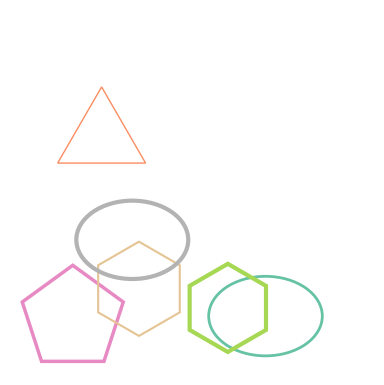[{"shape": "oval", "thickness": 2, "radius": 0.74, "center": [0.69, 0.179]}, {"shape": "triangle", "thickness": 1, "radius": 0.66, "center": [0.264, 0.642]}, {"shape": "pentagon", "thickness": 2.5, "radius": 0.69, "center": [0.189, 0.173]}, {"shape": "hexagon", "thickness": 3, "radius": 0.57, "center": [0.592, 0.2]}, {"shape": "hexagon", "thickness": 1.5, "radius": 0.61, "center": [0.361, 0.25]}, {"shape": "oval", "thickness": 3, "radius": 0.73, "center": [0.344, 0.377]}]